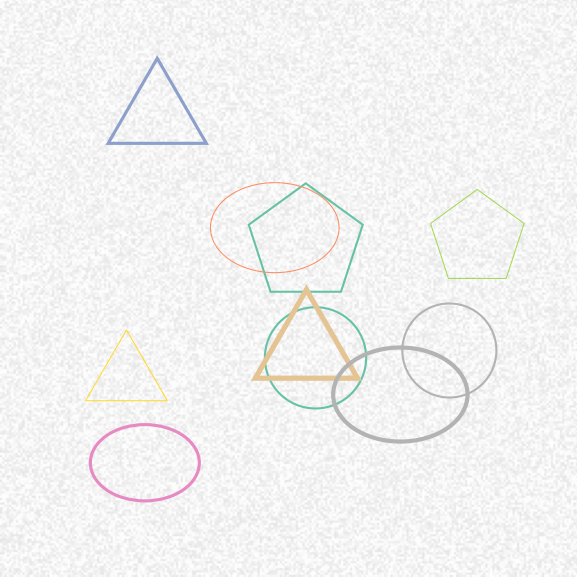[{"shape": "circle", "thickness": 1, "radius": 0.44, "center": [0.546, 0.379]}, {"shape": "pentagon", "thickness": 1, "radius": 0.52, "center": [0.529, 0.578]}, {"shape": "oval", "thickness": 0.5, "radius": 0.56, "center": [0.476, 0.605]}, {"shape": "triangle", "thickness": 1.5, "radius": 0.49, "center": [0.272, 0.8]}, {"shape": "oval", "thickness": 1.5, "radius": 0.47, "center": [0.251, 0.198]}, {"shape": "pentagon", "thickness": 0.5, "radius": 0.43, "center": [0.827, 0.586]}, {"shape": "triangle", "thickness": 0.5, "radius": 0.41, "center": [0.219, 0.346]}, {"shape": "triangle", "thickness": 2.5, "radius": 0.51, "center": [0.531, 0.395]}, {"shape": "circle", "thickness": 1, "radius": 0.41, "center": [0.778, 0.392]}, {"shape": "oval", "thickness": 2, "radius": 0.58, "center": [0.693, 0.316]}]